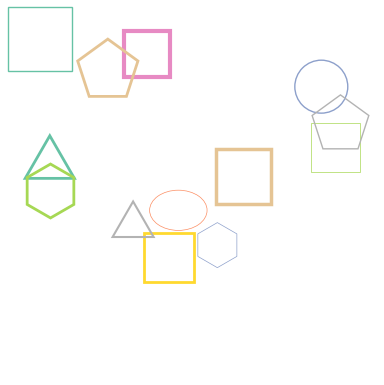[{"shape": "triangle", "thickness": 2, "radius": 0.37, "center": [0.129, 0.574]}, {"shape": "square", "thickness": 1, "radius": 0.42, "center": [0.103, 0.9]}, {"shape": "oval", "thickness": 0.5, "radius": 0.37, "center": [0.463, 0.454]}, {"shape": "circle", "thickness": 1, "radius": 0.34, "center": [0.835, 0.775]}, {"shape": "hexagon", "thickness": 0.5, "radius": 0.29, "center": [0.565, 0.363]}, {"shape": "square", "thickness": 3, "radius": 0.3, "center": [0.381, 0.86]}, {"shape": "square", "thickness": 0.5, "radius": 0.32, "center": [0.872, 0.616]}, {"shape": "hexagon", "thickness": 2, "radius": 0.35, "center": [0.131, 0.504]}, {"shape": "square", "thickness": 2, "radius": 0.32, "center": [0.439, 0.331]}, {"shape": "square", "thickness": 2.5, "radius": 0.36, "center": [0.633, 0.541]}, {"shape": "pentagon", "thickness": 2, "radius": 0.41, "center": [0.28, 0.816]}, {"shape": "triangle", "thickness": 1.5, "radius": 0.31, "center": [0.346, 0.415]}, {"shape": "pentagon", "thickness": 1, "radius": 0.39, "center": [0.884, 0.676]}]